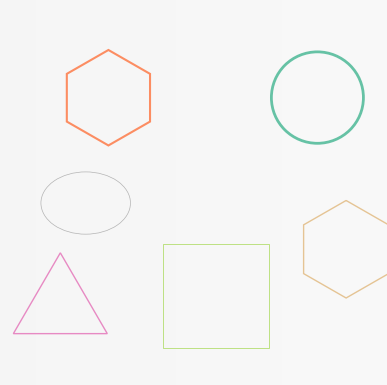[{"shape": "circle", "thickness": 2, "radius": 0.59, "center": [0.819, 0.747]}, {"shape": "hexagon", "thickness": 1.5, "radius": 0.62, "center": [0.28, 0.746]}, {"shape": "triangle", "thickness": 1, "radius": 0.7, "center": [0.156, 0.203]}, {"shape": "square", "thickness": 0.5, "radius": 0.68, "center": [0.557, 0.231]}, {"shape": "hexagon", "thickness": 1, "radius": 0.63, "center": [0.893, 0.353]}, {"shape": "oval", "thickness": 0.5, "radius": 0.58, "center": [0.221, 0.473]}]